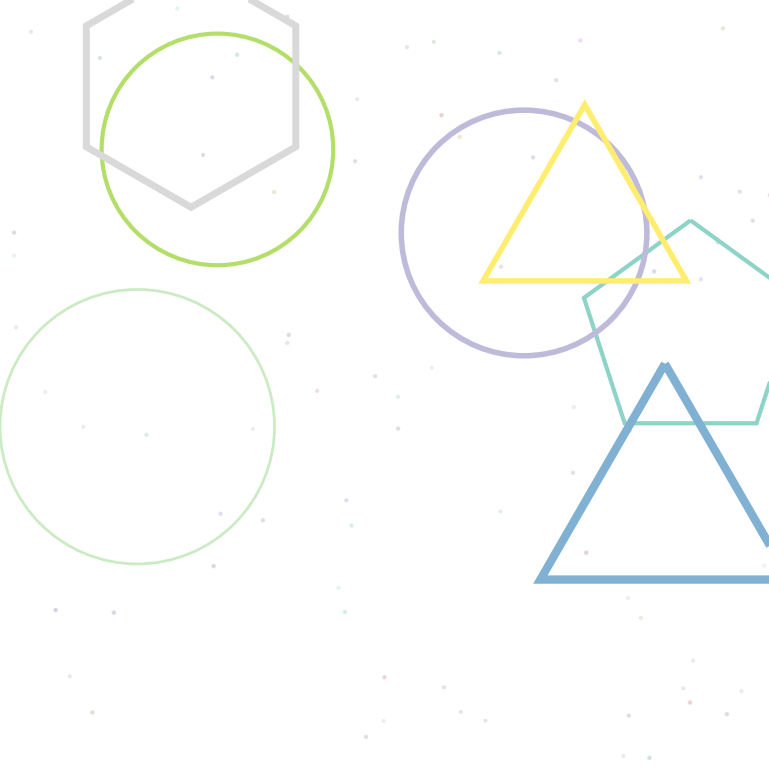[{"shape": "pentagon", "thickness": 1.5, "radius": 0.73, "center": [0.897, 0.568]}, {"shape": "circle", "thickness": 2, "radius": 0.8, "center": [0.681, 0.697]}, {"shape": "triangle", "thickness": 3, "radius": 0.93, "center": [0.864, 0.341]}, {"shape": "circle", "thickness": 1.5, "radius": 0.75, "center": [0.282, 0.806]}, {"shape": "hexagon", "thickness": 2.5, "radius": 0.79, "center": [0.248, 0.888]}, {"shape": "circle", "thickness": 1, "radius": 0.89, "center": [0.178, 0.446]}, {"shape": "triangle", "thickness": 2, "radius": 0.76, "center": [0.759, 0.711]}]